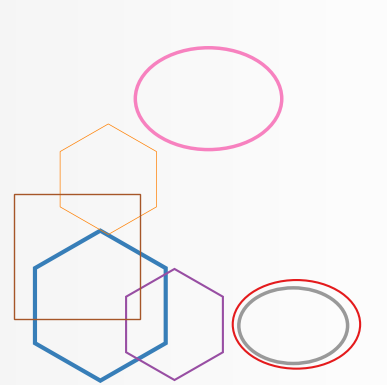[{"shape": "oval", "thickness": 1.5, "radius": 0.82, "center": [0.765, 0.158]}, {"shape": "hexagon", "thickness": 3, "radius": 0.97, "center": [0.259, 0.206]}, {"shape": "hexagon", "thickness": 1.5, "radius": 0.72, "center": [0.45, 0.157]}, {"shape": "hexagon", "thickness": 0.5, "radius": 0.72, "center": [0.28, 0.535]}, {"shape": "square", "thickness": 1, "radius": 0.81, "center": [0.199, 0.334]}, {"shape": "oval", "thickness": 2.5, "radius": 0.94, "center": [0.538, 0.744]}, {"shape": "oval", "thickness": 2.5, "radius": 0.7, "center": [0.757, 0.154]}]